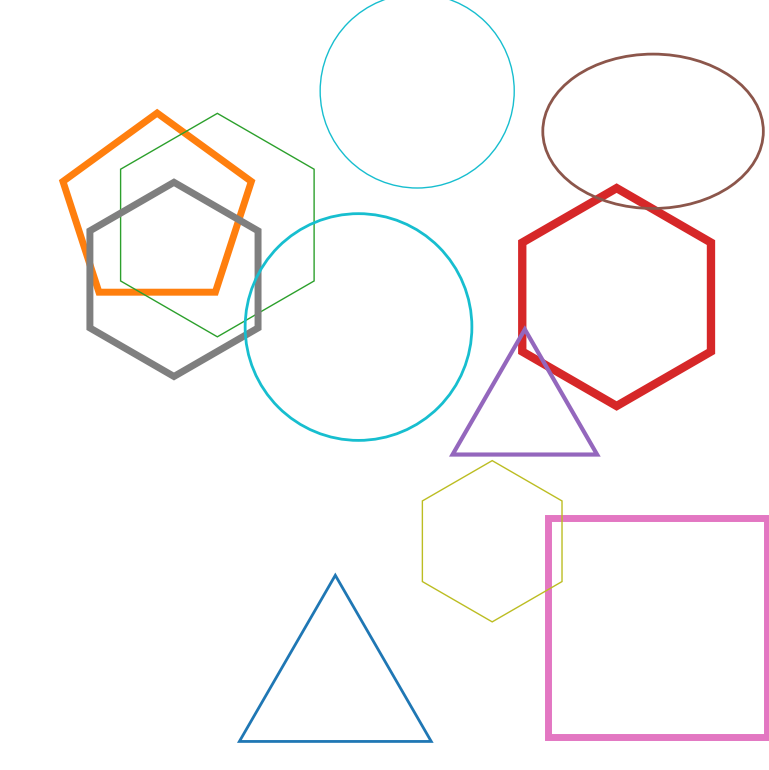[{"shape": "triangle", "thickness": 1, "radius": 0.72, "center": [0.435, 0.109]}, {"shape": "pentagon", "thickness": 2.5, "radius": 0.64, "center": [0.204, 0.725]}, {"shape": "hexagon", "thickness": 0.5, "radius": 0.73, "center": [0.282, 0.708]}, {"shape": "hexagon", "thickness": 3, "radius": 0.71, "center": [0.801, 0.614]}, {"shape": "triangle", "thickness": 1.5, "radius": 0.54, "center": [0.682, 0.464]}, {"shape": "oval", "thickness": 1, "radius": 0.72, "center": [0.848, 0.829]}, {"shape": "square", "thickness": 2.5, "radius": 0.71, "center": [0.854, 0.185]}, {"shape": "hexagon", "thickness": 2.5, "radius": 0.63, "center": [0.226, 0.637]}, {"shape": "hexagon", "thickness": 0.5, "radius": 0.52, "center": [0.639, 0.297]}, {"shape": "circle", "thickness": 1, "radius": 0.74, "center": [0.466, 0.575]}, {"shape": "circle", "thickness": 0.5, "radius": 0.63, "center": [0.542, 0.882]}]